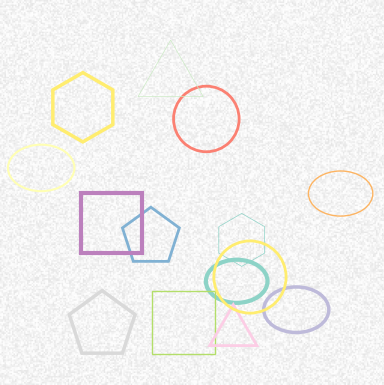[{"shape": "oval", "thickness": 3, "radius": 0.4, "center": [0.615, 0.269]}, {"shape": "hexagon", "thickness": 0.5, "radius": 0.34, "center": [0.628, 0.377]}, {"shape": "oval", "thickness": 1.5, "radius": 0.43, "center": [0.107, 0.564]}, {"shape": "oval", "thickness": 2.5, "radius": 0.42, "center": [0.77, 0.196]}, {"shape": "circle", "thickness": 2, "radius": 0.43, "center": [0.536, 0.691]}, {"shape": "pentagon", "thickness": 2, "radius": 0.39, "center": [0.392, 0.384]}, {"shape": "oval", "thickness": 1, "radius": 0.42, "center": [0.885, 0.497]}, {"shape": "square", "thickness": 1, "radius": 0.41, "center": [0.476, 0.163]}, {"shape": "triangle", "thickness": 2, "radius": 0.35, "center": [0.606, 0.138]}, {"shape": "pentagon", "thickness": 2.5, "radius": 0.45, "center": [0.265, 0.155]}, {"shape": "square", "thickness": 3, "radius": 0.39, "center": [0.289, 0.421]}, {"shape": "triangle", "thickness": 0.5, "radius": 0.49, "center": [0.443, 0.798]}, {"shape": "hexagon", "thickness": 2.5, "radius": 0.45, "center": [0.215, 0.721]}, {"shape": "circle", "thickness": 2, "radius": 0.47, "center": [0.649, 0.28]}]